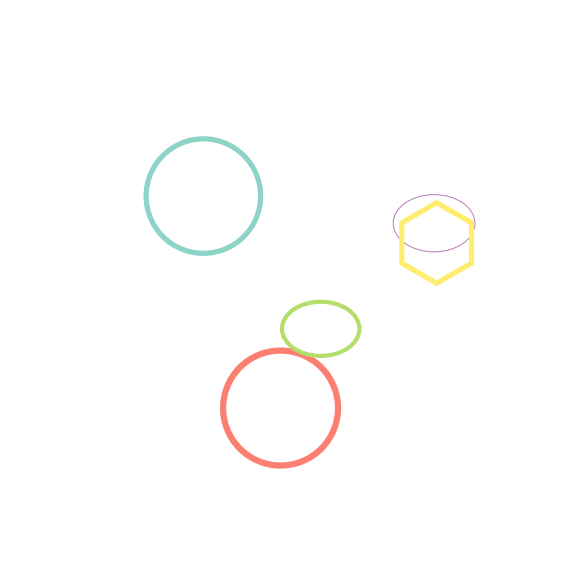[{"shape": "circle", "thickness": 2.5, "radius": 0.5, "center": [0.352, 0.66]}, {"shape": "circle", "thickness": 3, "radius": 0.5, "center": [0.486, 0.293]}, {"shape": "oval", "thickness": 2, "radius": 0.34, "center": [0.555, 0.43]}, {"shape": "oval", "thickness": 0.5, "radius": 0.35, "center": [0.752, 0.613]}, {"shape": "hexagon", "thickness": 2.5, "radius": 0.35, "center": [0.756, 0.578]}]